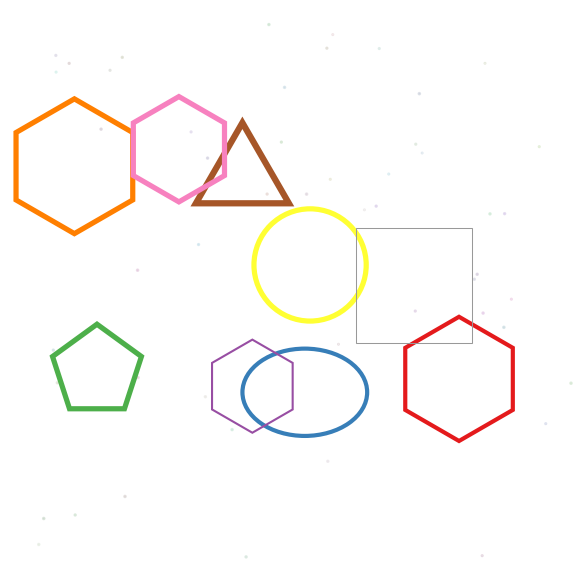[{"shape": "hexagon", "thickness": 2, "radius": 0.54, "center": [0.795, 0.343]}, {"shape": "oval", "thickness": 2, "radius": 0.54, "center": [0.528, 0.32]}, {"shape": "pentagon", "thickness": 2.5, "radius": 0.4, "center": [0.168, 0.357]}, {"shape": "hexagon", "thickness": 1, "radius": 0.4, "center": [0.437, 0.33]}, {"shape": "hexagon", "thickness": 2.5, "radius": 0.58, "center": [0.129, 0.711]}, {"shape": "circle", "thickness": 2.5, "radius": 0.49, "center": [0.537, 0.54]}, {"shape": "triangle", "thickness": 3, "radius": 0.46, "center": [0.42, 0.694]}, {"shape": "hexagon", "thickness": 2.5, "radius": 0.46, "center": [0.31, 0.741]}, {"shape": "square", "thickness": 0.5, "radius": 0.5, "center": [0.717, 0.505]}]